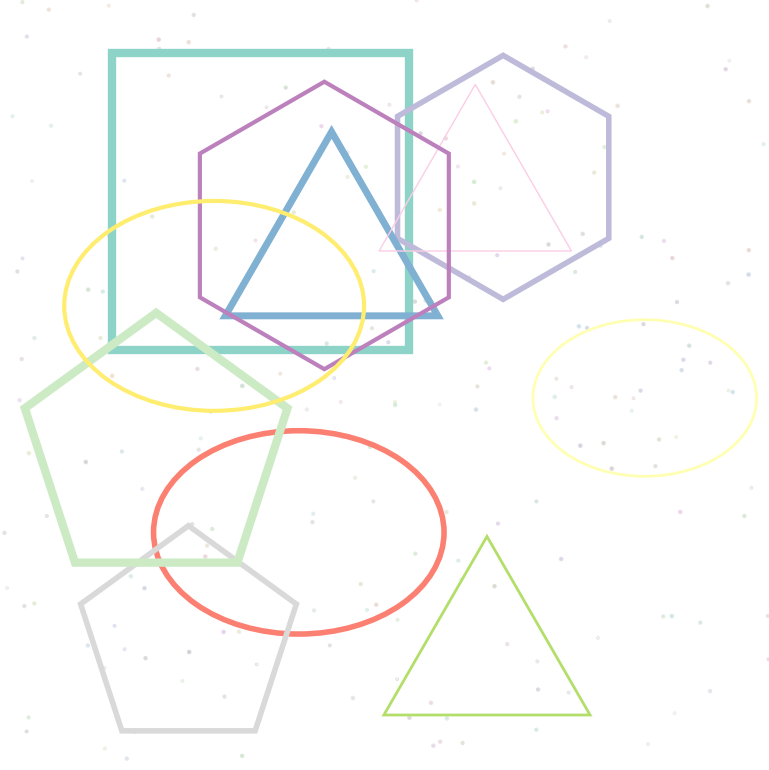[{"shape": "square", "thickness": 3, "radius": 0.96, "center": [0.338, 0.739]}, {"shape": "oval", "thickness": 1, "radius": 0.73, "center": [0.837, 0.483]}, {"shape": "hexagon", "thickness": 2, "radius": 0.79, "center": [0.653, 0.77]}, {"shape": "oval", "thickness": 2, "radius": 0.94, "center": [0.388, 0.309]}, {"shape": "triangle", "thickness": 2.5, "radius": 0.8, "center": [0.431, 0.669]}, {"shape": "triangle", "thickness": 1, "radius": 0.77, "center": [0.632, 0.149]}, {"shape": "triangle", "thickness": 0.5, "radius": 0.72, "center": [0.617, 0.746]}, {"shape": "pentagon", "thickness": 2, "radius": 0.74, "center": [0.245, 0.17]}, {"shape": "hexagon", "thickness": 1.5, "radius": 0.93, "center": [0.421, 0.707]}, {"shape": "pentagon", "thickness": 3, "radius": 0.9, "center": [0.203, 0.414]}, {"shape": "oval", "thickness": 1.5, "radius": 0.97, "center": [0.278, 0.603]}]